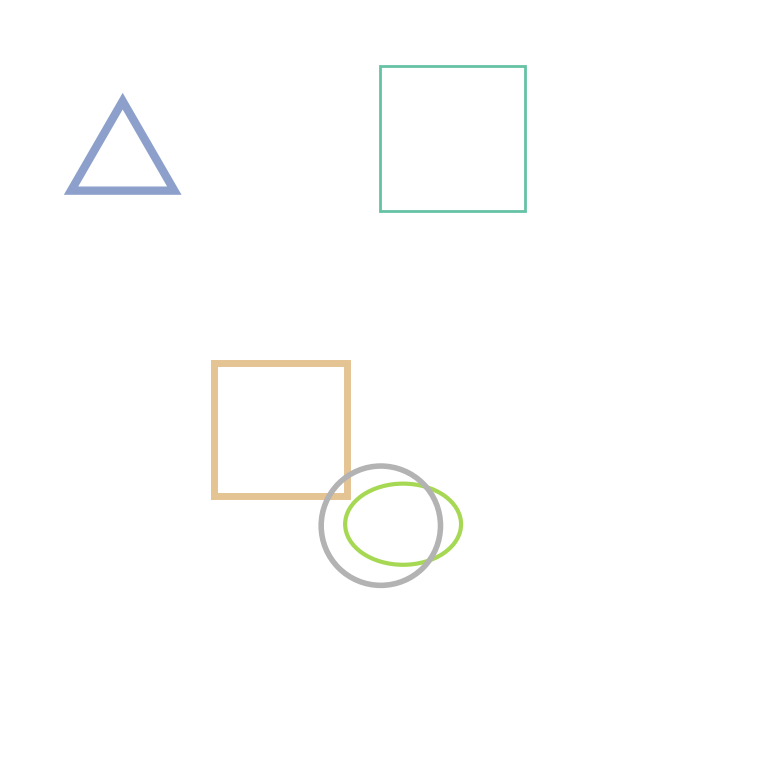[{"shape": "square", "thickness": 1, "radius": 0.47, "center": [0.588, 0.82]}, {"shape": "triangle", "thickness": 3, "radius": 0.39, "center": [0.159, 0.791]}, {"shape": "oval", "thickness": 1.5, "radius": 0.38, "center": [0.524, 0.319]}, {"shape": "square", "thickness": 2.5, "radius": 0.43, "center": [0.364, 0.442]}, {"shape": "circle", "thickness": 2, "radius": 0.39, "center": [0.495, 0.317]}]